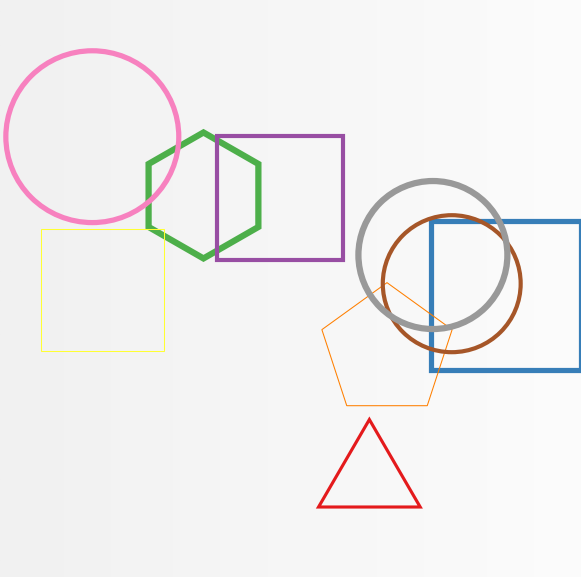[{"shape": "triangle", "thickness": 1.5, "radius": 0.5, "center": [0.635, 0.172]}, {"shape": "square", "thickness": 2.5, "radius": 0.65, "center": [0.871, 0.487]}, {"shape": "hexagon", "thickness": 3, "radius": 0.55, "center": [0.35, 0.661]}, {"shape": "square", "thickness": 2, "radius": 0.54, "center": [0.481, 0.657]}, {"shape": "pentagon", "thickness": 0.5, "radius": 0.59, "center": [0.666, 0.392]}, {"shape": "square", "thickness": 0.5, "radius": 0.53, "center": [0.176, 0.498]}, {"shape": "circle", "thickness": 2, "radius": 0.59, "center": [0.777, 0.508]}, {"shape": "circle", "thickness": 2.5, "radius": 0.74, "center": [0.159, 0.762]}, {"shape": "circle", "thickness": 3, "radius": 0.64, "center": [0.745, 0.558]}]